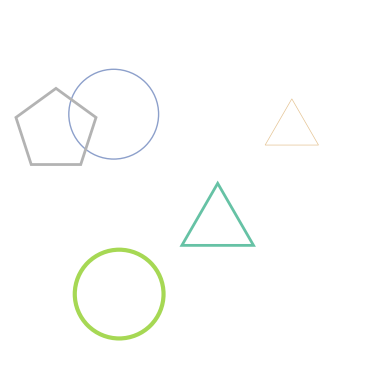[{"shape": "triangle", "thickness": 2, "radius": 0.54, "center": [0.565, 0.416]}, {"shape": "circle", "thickness": 1, "radius": 0.58, "center": [0.295, 0.703]}, {"shape": "circle", "thickness": 3, "radius": 0.58, "center": [0.309, 0.236]}, {"shape": "triangle", "thickness": 0.5, "radius": 0.4, "center": [0.758, 0.663]}, {"shape": "pentagon", "thickness": 2, "radius": 0.55, "center": [0.145, 0.661]}]